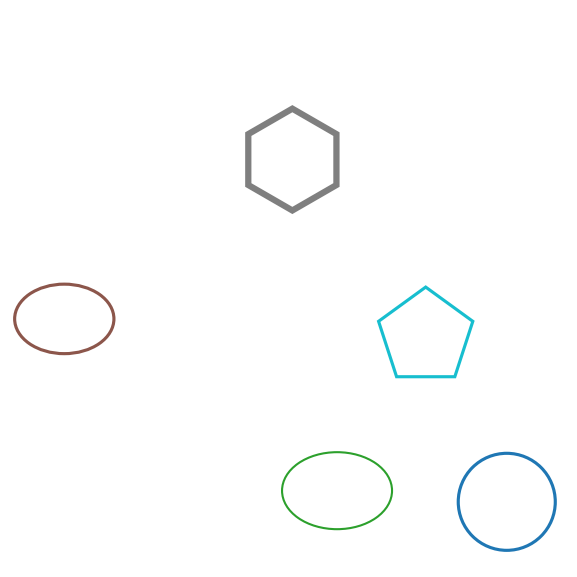[{"shape": "circle", "thickness": 1.5, "radius": 0.42, "center": [0.878, 0.13]}, {"shape": "oval", "thickness": 1, "radius": 0.48, "center": [0.584, 0.149]}, {"shape": "oval", "thickness": 1.5, "radius": 0.43, "center": [0.111, 0.447]}, {"shape": "hexagon", "thickness": 3, "radius": 0.44, "center": [0.506, 0.723]}, {"shape": "pentagon", "thickness": 1.5, "radius": 0.43, "center": [0.737, 0.416]}]